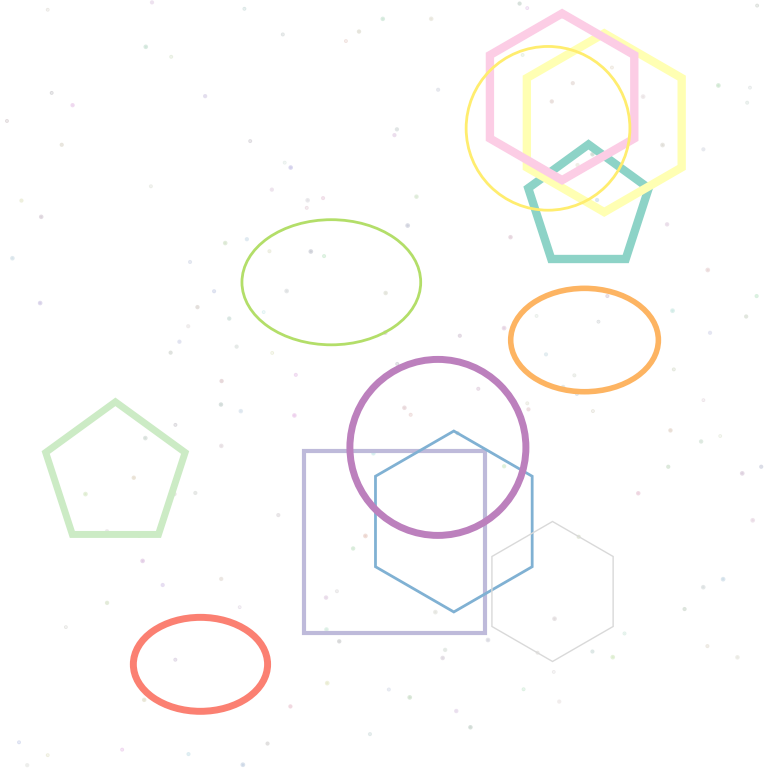[{"shape": "pentagon", "thickness": 3, "radius": 0.41, "center": [0.764, 0.73]}, {"shape": "hexagon", "thickness": 3, "radius": 0.58, "center": [0.785, 0.841]}, {"shape": "square", "thickness": 1.5, "radius": 0.59, "center": [0.512, 0.296]}, {"shape": "oval", "thickness": 2.5, "radius": 0.44, "center": [0.26, 0.137]}, {"shape": "hexagon", "thickness": 1, "radius": 0.59, "center": [0.589, 0.323]}, {"shape": "oval", "thickness": 2, "radius": 0.48, "center": [0.759, 0.558]}, {"shape": "oval", "thickness": 1, "radius": 0.58, "center": [0.43, 0.633]}, {"shape": "hexagon", "thickness": 3, "radius": 0.54, "center": [0.73, 0.874]}, {"shape": "hexagon", "thickness": 0.5, "radius": 0.45, "center": [0.718, 0.232]}, {"shape": "circle", "thickness": 2.5, "radius": 0.57, "center": [0.569, 0.419]}, {"shape": "pentagon", "thickness": 2.5, "radius": 0.48, "center": [0.15, 0.383]}, {"shape": "circle", "thickness": 1, "radius": 0.53, "center": [0.712, 0.833]}]